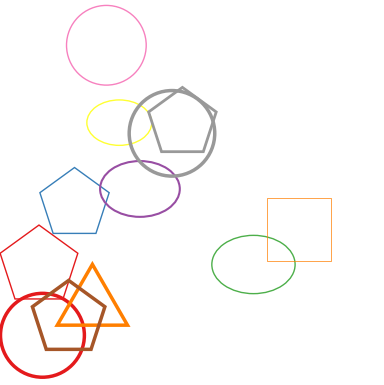[{"shape": "pentagon", "thickness": 1, "radius": 0.53, "center": [0.101, 0.309]}, {"shape": "circle", "thickness": 2.5, "radius": 0.54, "center": [0.11, 0.129]}, {"shape": "pentagon", "thickness": 1, "radius": 0.47, "center": [0.194, 0.47]}, {"shape": "oval", "thickness": 1, "radius": 0.54, "center": [0.658, 0.313]}, {"shape": "oval", "thickness": 1.5, "radius": 0.52, "center": [0.363, 0.509]}, {"shape": "square", "thickness": 0.5, "radius": 0.41, "center": [0.776, 0.403]}, {"shape": "triangle", "thickness": 2.5, "radius": 0.53, "center": [0.24, 0.208]}, {"shape": "oval", "thickness": 1, "radius": 0.42, "center": [0.31, 0.681]}, {"shape": "pentagon", "thickness": 2.5, "radius": 0.49, "center": [0.178, 0.173]}, {"shape": "circle", "thickness": 1, "radius": 0.52, "center": [0.276, 0.882]}, {"shape": "circle", "thickness": 2.5, "radius": 0.56, "center": [0.447, 0.654]}, {"shape": "pentagon", "thickness": 2, "radius": 0.46, "center": [0.474, 0.681]}]